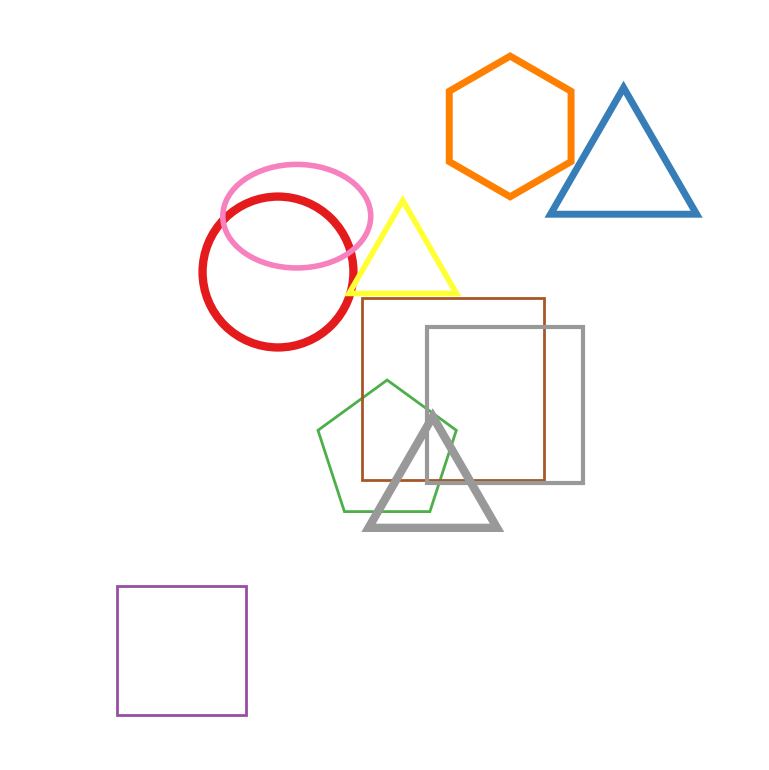[{"shape": "circle", "thickness": 3, "radius": 0.49, "center": [0.361, 0.647]}, {"shape": "triangle", "thickness": 2.5, "radius": 0.55, "center": [0.81, 0.777]}, {"shape": "pentagon", "thickness": 1, "radius": 0.47, "center": [0.503, 0.412]}, {"shape": "square", "thickness": 1, "radius": 0.42, "center": [0.236, 0.155]}, {"shape": "hexagon", "thickness": 2.5, "radius": 0.46, "center": [0.663, 0.836]}, {"shape": "triangle", "thickness": 2, "radius": 0.4, "center": [0.523, 0.659]}, {"shape": "square", "thickness": 1, "radius": 0.59, "center": [0.588, 0.495]}, {"shape": "oval", "thickness": 2, "radius": 0.48, "center": [0.385, 0.719]}, {"shape": "triangle", "thickness": 3, "radius": 0.48, "center": [0.562, 0.363]}, {"shape": "square", "thickness": 1.5, "radius": 0.51, "center": [0.656, 0.474]}]